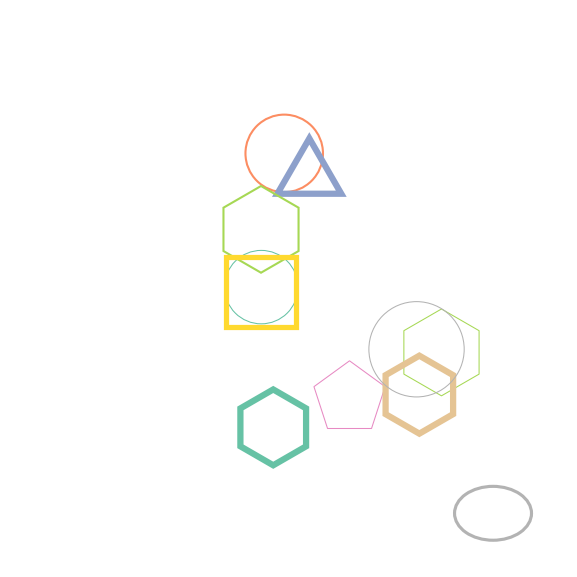[{"shape": "circle", "thickness": 0.5, "radius": 0.32, "center": [0.452, 0.502]}, {"shape": "hexagon", "thickness": 3, "radius": 0.33, "center": [0.473, 0.259]}, {"shape": "circle", "thickness": 1, "radius": 0.34, "center": [0.492, 0.734]}, {"shape": "triangle", "thickness": 3, "radius": 0.32, "center": [0.536, 0.696]}, {"shape": "pentagon", "thickness": 0.5, "radius": 0.32, "center": [0.605, 0.31]}, {"shape": "hexagon", "thickness": 1, "radius": 0.38, "center": [0.452, 0.602]}, {"shape": "hexagon", "thickness": 0.5, "radius": 0.38, "center": [0.764, 0.389]}, {"shape": "square", "thickness": 2.5, "radius": 0.3, "center": [0.452, 0.494]}, {"shape": "hexagon", "thickness": 3, "radius": 0.34, "center": [0.726, 0.316]}, {"shape": "circle", "thickness": 0.5, "radius": 0.41, "center": [0.721, 0.394]}, {"shape": "oval", "thickness": 1.5, "radius": 0.33, "center": [0.854, 0.11]}]